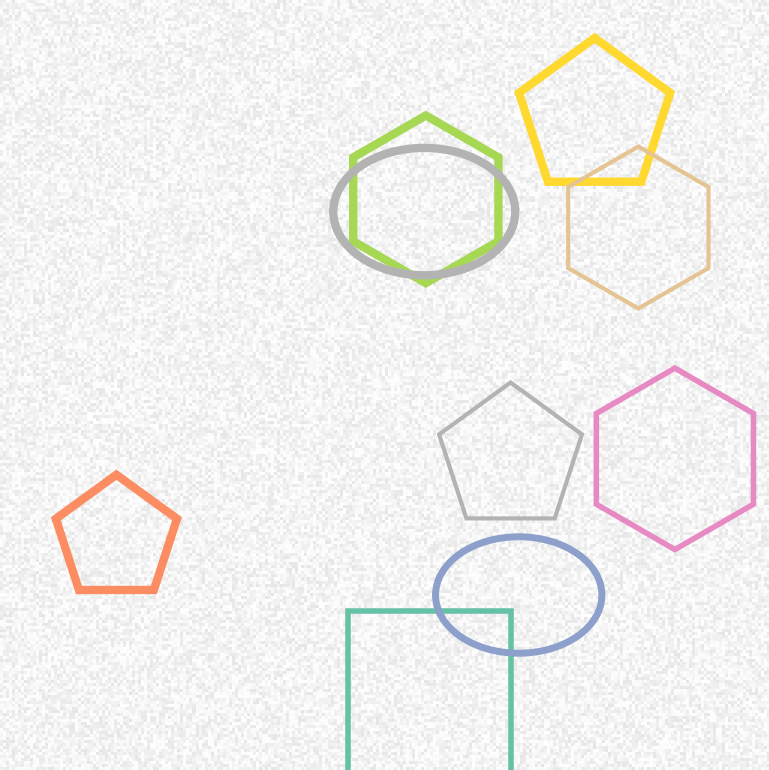[{"shape": "square", "thickness": 2, "radius": 0.53, "center": [0.557, 0.101]}, {"shape": "pentagon", "thickness": 3, "radius": 0.41, "center": [0.151, 0.301]}, {"shape": "oval", "thickness": 2.5, "radius": 0.54, "center": [0.674, 0.227]}, {"shape": "hexagon", "thickness": 2, "radius": 0.59, "center": [0.877, 0.404]}, {"shape": "hexagon", "thickness": 3, "radius": 0.54, "center": [0.553, 0.741]}, {"shape": "pentagon", "thickness": 3, "radius": 0.52, "center": [0.772, 0.848]}, {"shape": "hexagon", "thickness": 1.5, "radius": 0.53, "center": [0.829, 0.705]}, {"shape": "oval", "thickness": 3, "radius": 0.59, "center": [0.551, 0.725]}, {"shape": "pentagon", "thickness": 1.5, "radius": 0.49, "center": [0.663, 0.406]}]